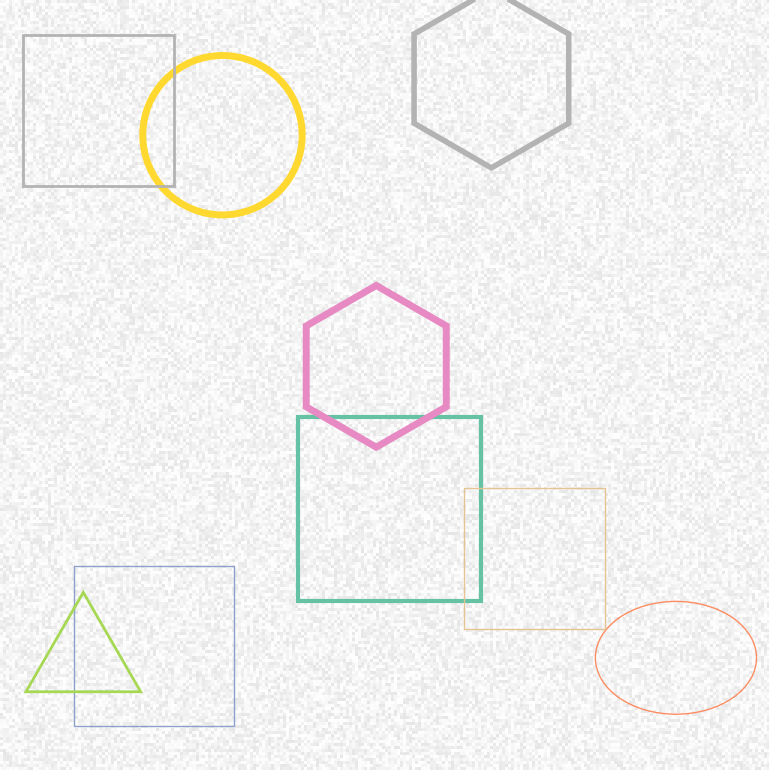[{"shape": "square", "thickness": 1.5, "radius": 0.6, "center": [0.506, 0.339]}, {"shape": "oval", "thickness": 0.5, "radius": 0.52, "center": [0.878, 0.146]}, {"shape": "square", "thickness": 0.5, "radius": 0.52, "center": [0.2, 0.161]}, {"shape": "hexagon", "thickness": 2.5, "radius": 0.52, "center": [0.489, 0.524]}, {"shape": "triangle", "thickness": 1, "radius": 0.43, "center": [0.108, 0.145]}, {"shape": "circle", "thickness": 2.5, "radius": 0.52, "center": [0.289, 0.824]}, {"shape": "square", "thickness": 0.5, "radius": 0.46, "center": [0.694, 0.275]}, {"shape": "hexagon", "thickness": 2, "radius": 0.58, "center": [0.638, 0.898]}, {"shape": "square", "thickness": 1, "radius": 0.49, "center": [0.128, 0.857]}]